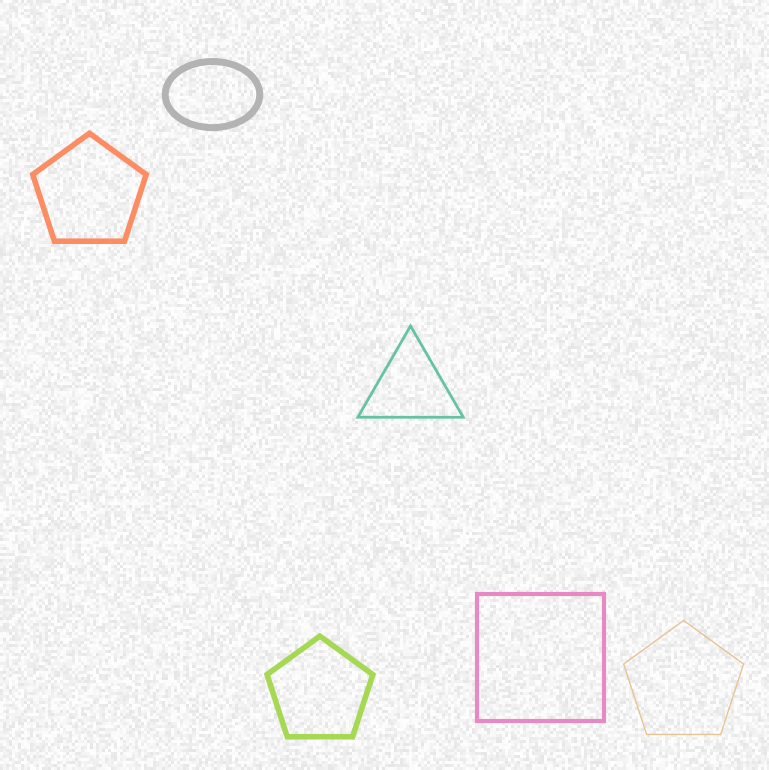[{"shape": "triangle", "thickness": 1, "radius": 0.4, "center": [0.533, 0.498]}, {"shape": "pentagon", "thickness": 2, "radius": 0.39, "center": [0.116, 0.749]}, {"shape": "square", "thickness": 1.5, "radius": 0.41, "center": [0.702, 0.146]}, {"shape": "pentagon", "thickness": 2, "radius": 0.36, "center": [0.415, 0.102]}, {"shape": "pentagon", "thickness": 0.5, "radius": 0.41, "center": [0.888, 0.112]}, {"shape": "oval", "thickness": 2.5, "radius": 0.31, "center": [0.276, 0.877]}]